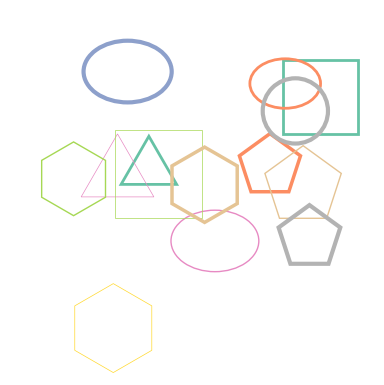[{"shape": "triangle", "thickness": 2, "radius": 0.42, "center": [0.387, 0.563]}, {"shape": "square", "thickness": 2, "radius": 0.48, "center": [0.833, 0.748]}, {"shape": "oval", "thickness": 2, "radius": 0.46, "center": [0.741, 0.783]}, {"shape": "pentagon", "thickness": 2.5, "radius": 0.42, "center": [0.701, 0.569]}, {"shape": "oval", "thickness": 3, "radius": 0.57, "center": [0.331, 0.814]}, {"shape": "triangle", "thickness": 0.5, "radius": 0.55, "center": [0.305, 0.543]}, {"shape": "oval", "thickness": 1, "radius": 0.57, "center": [0.558, 0.374]}, {"shape": "square", "thickness": 0.5, "radius": 0.57, "center": [0.411, 0.548]}, {"shape": "hexagon", "thickness": 1, "radius": 0.48, "center": [0.191, 0.536]}, {"shape": "hexagon", "thickness": 0.5, "radius": 0.58, "center": [0.294, 0.148]}, {"shape": "hexagon", "thickness": 2.5, "radius": 0.49, "center": [0.531, 0.52]}, {"shape": "pentagon", "thickness": 1, "radius": 0.52, "center": [0.787, 0.517]}, {"shape": "circle", "thickness": 3, "radius": 0.42, "center": [0.767, 0.712]}, {"shape": "pentagon", "thickness": 3, "radius": 0.42, "center": [0.804, 0.383]}]